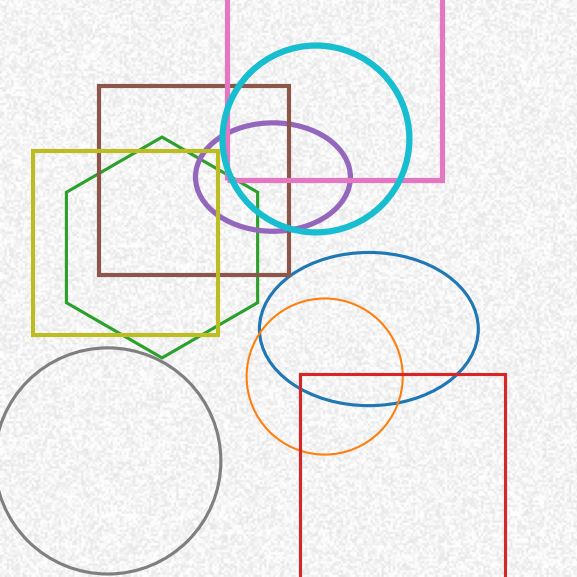[{"shape": "oval", "thickness": 1.5, "radius": 0.95, "center": [0.639, 0.429]}, {"shape": "circle", "thickness": 1, "radius": 0.68, "center": [0.562, 0.347]}, {"shape": "hexagon", "thickness": 1.5, "radius": 0.96, "center": [0.281, 0.571]}, {"shape": "square", "thickness": 1.5, "radius": 0.89, "center": [0.697, 0.175]}, {"shape": "oval", "thickness": 2.5, "radius": 0.67, "center": [0.473, 0.693]}, {"shape": "square", "thickness": 2, "radius": 0.82, "center": [0.336, 0.686]}, {"shape": "square", "thickness": 2.5, "radius": 0.93, "center": [0.579, 0.874]}, {"shape": "circle", "thickness": 1.5, "radius": 0.98, "center": [0.187, 0.201]}, {"shape": "square", "thickness": 2, "radius": 0.8, "center": [0.217, 0.579]}, {"shape": "circle", "thickness": 3, "radius": 0.81, "center": [0.547, 0.759]}]